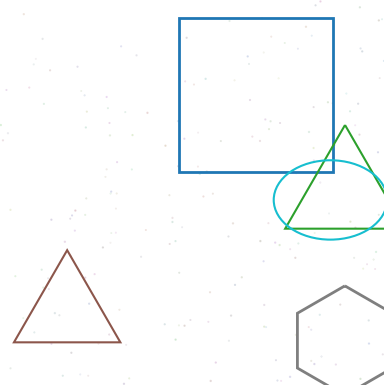[{"shape": "square", "thickness": 2, "radius": 1.0, "center": [0.666, 0.752]}, {"shape": "triangle", "thickness": 1.5, "radius": 0.9, "center": [0.896, 0.496]}, {"shape": "triangle", "thickness": 1.5, "radius": 0.8, "center": [0.174, 0.191]}, {"shape": "hexagon", "thickness": 2, "radius": 0.71, "center": [0.896, 0.115]}, {"shape": "oval", "thickness": 1.5, "radius": 0.74, "center": [0.858, 0.481]}]